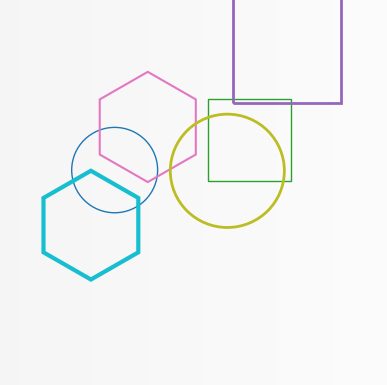[{"shape": "circle", "thickness": 1, "radius": 0.55, "center": [0.296, 0.558]}, {"shape": "square", "thickness": 1, "radius": 0.54, "center": [0.643, 0.637]}, {"shape": "square", "thickness": 2, "radius": 0.7, "center": [0.741, 0.871]}, {"shape": "hexagon", "thickness": 1.5, "radius": 0.72, "center": [0.381, 0.67]}, {"shape": "circle", "thickness": 2, "radius": 0.74, "center": [0.587, 0.556]}, {"shape": "hexagon", "thickness": 3, "radius": 0.71, "center": [0.235, 0.415]}]